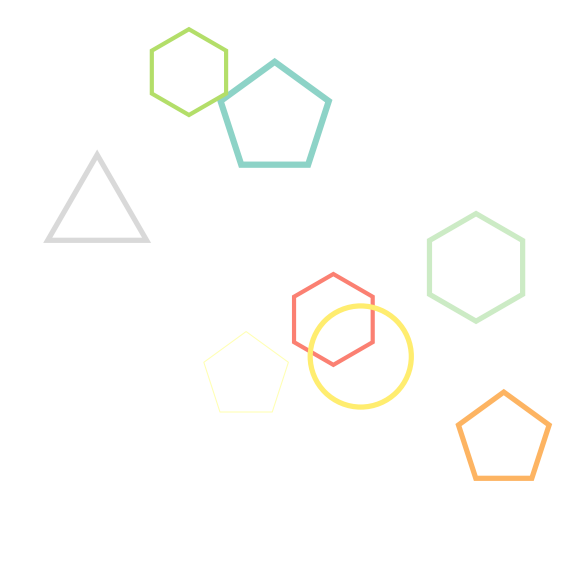[{"shape": "pentagon", "thickness": 3, "radius": 0.49, "center": [0.476, 0.794]}, {"shape": "pentagon", "thickness": 0.5, "radius": 0.39, "center": [0.426, 0.348]}, {"shape": "hexagon", "thickness": 2, "radius": 0.39, "center": [0.577, 0.446]}, {"shape": "pentagon", "thickness": 2.5, "radius": 0.41, "center": [0.872, 0.238]}, {"shape": "hexagon", "thickness": 2, "radius": 0.37, "center": [0.327, 0.874]}, {"shape": "triangle", "thickness": 2.5, "radius": 0.49, "center": [0.168, 0.632]}, {"shape": "hexagon", "thickness": 2.5, "radius": 0.47, "center": [0.824, 0.536]}, {"shape": "circle", "thickness": 2.5, "radius": 0.44, "center": [0.625, 0.382]}]